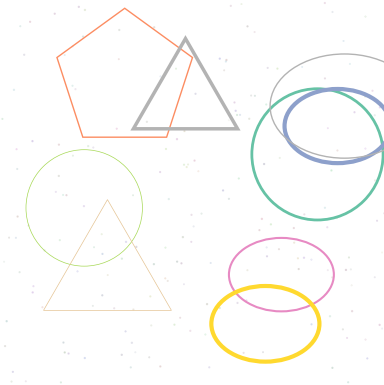[{"shape": "circle", "thickness": 2, "radius": 0.85, "center": [0.825, 0.599]}, {"shape": "pentagon", "thickness": 1, "radius": 0.93, "center": [0.324, 0.793]}, {"shape": "oval", "thickness": 3, "radius": 0.69, "center": [0.877, 0.673]}, {"shape": "oval", "thickness": 1.5, "radius": 0.68, "center": [0.731, 0.287]}, {"shape": "circle", "thickness": 0.5, "radius": 0.76, "center": [0.219, 0.46]}, {"shape": "oval", "thickness": 3, "radius": 0.7, "center": [0.689, 0.159]}, {"shape": "triangle", "thickness": 0.5, "radius": 0.96, "center": [0.279, 0.29]}, {"shape": "oval", "thickness": 1, "radius": 0.97, "center": [0.895, 0.724]}, {"shape": "triangle", "thickness": 2.5, "radius": 0.78, "center": [0.482, 0.744]}]